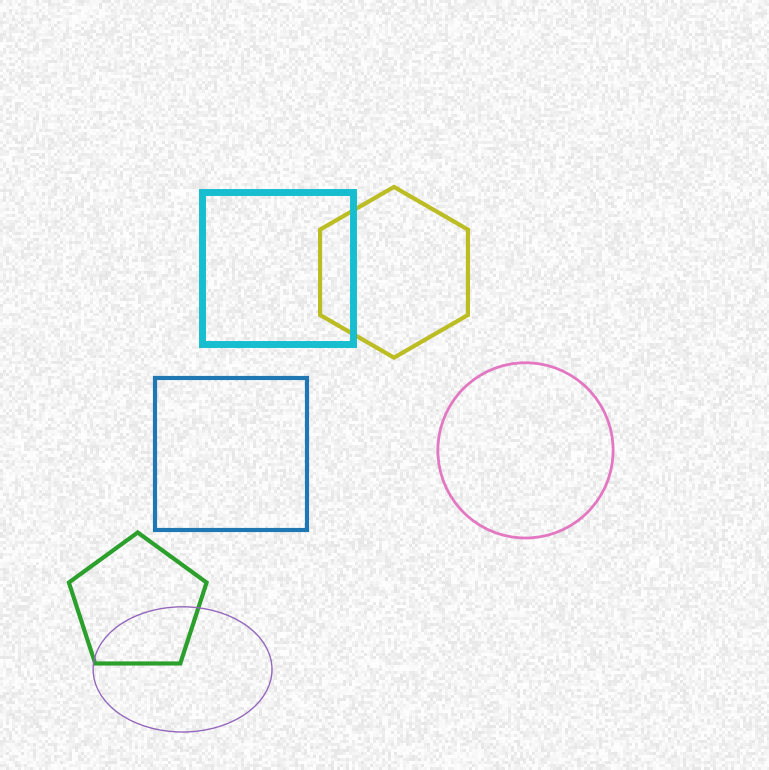[{"shape": "square", "thickness": 1.5, "radius": 0.49, "center": [0.3, 0.41]}, {"shape": "pentagon", "thickness": 1.5, "radius": 0.47, "center": [0.179, 0.214]}, {"shape": "oval", "thickness": 0.5, "radius": 0.58, "center": [0.237, 0.131]}, {"shape": "circle", "thickness": 1, "radius": 0.57, "center": [0.682, 0.415]}, {"shape": "hexagon", "thickness": 1.5, "radius": 0.55, "center": [0.512, 0.646]}, {"shape": "square", "thickness": 2.5, "radius": 0.49, "center": [0.36, 0.652]}]